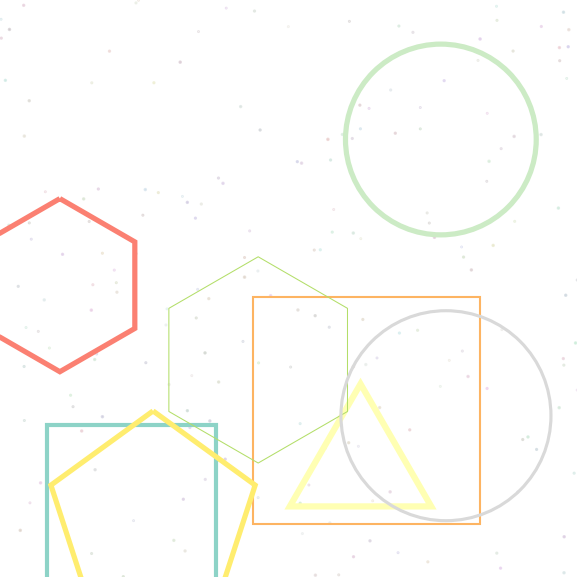[{"shape": "square", "thickness": 2, "radius": 0.73, "center": [0.228, 0.116]}, {"shape": "triangle", "thickness": 3, "radius": 0.71, "center": [0.624, 0.193]}, {"shape": "hexagon", "thickness": 2.5, "radius": 0.75, "center": [0.104, 0.505]}, {"shape": "square", "thickness": 1, "radius": 0.98, "center": [0.634, 0.288]}, {"shape": "hexagon", "thickness": 0.5, "radius": 0.89, "center": [0.447, 0.376]}, {"shape": "circle", "thickness": 1.5, "radius": 0.91, "center": [0.772, 0.279]}, {"shape": "circle", "thickness": 2.5, "radius": 0.83, "center": [0.763, 0.758]}, {"shape": "pentagon", "thickness": 2.5, "radius": 0.93, "center": [0.265, 0.102]}]